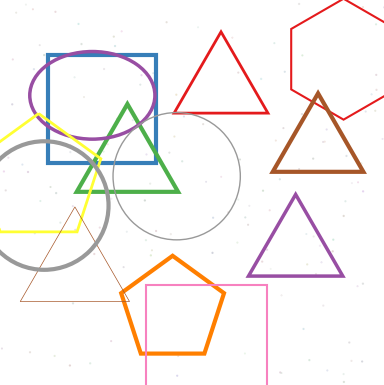[{"shape": "hexagon", "thickness": 1.5, "radius": 0.79, "center": [0.892, 0.846]}, {"shape": "triangle", "thickness": 2, "radius": 0.7, "center": [0.574, 0.777]}, {"shape": "square", "thickness": 3, "radius": 0.7, "center": [0.265, 0.717]}, {"shape": "triangle", "thickness": 3, "radius": 0.76, "center": [0.331, 0.578]}, {"shape": "oval", "thickness": 2.5, "radius": 0.81, "center": [0.24, 0.752]}, {"shape": "triangle", "thickness": 2.5, "radius": 0.71, "center": [0.768, 0.354]}, {"shape": "pentagon", "thickness": 3, "radius": 0.7, "center": [0.448, 0.195]}, {"shape": "pentagon", "thickness": 2, "radius": 0.85, "center": [0.1, 0.535]}, {"shape": "triangle", "thickness": 3, "radius": 0.68, "center": [0.826, 0.622]}, {"shape": "triangle", "thickness": 0.5, "radius": 0.82, "center": [0.195, 0.299]}, {"shape": "square", "thickness": 1.5, "radius": 0.79, "center": [0.537, 0.103]}, {"shape": "circle", "thickness": 3, "radius": 0.83, "center": [0.115, 0.466]}, {"shape": "circle", "thickness": 1, "radius": 0.83, "center": [0.459, 0.542]}]